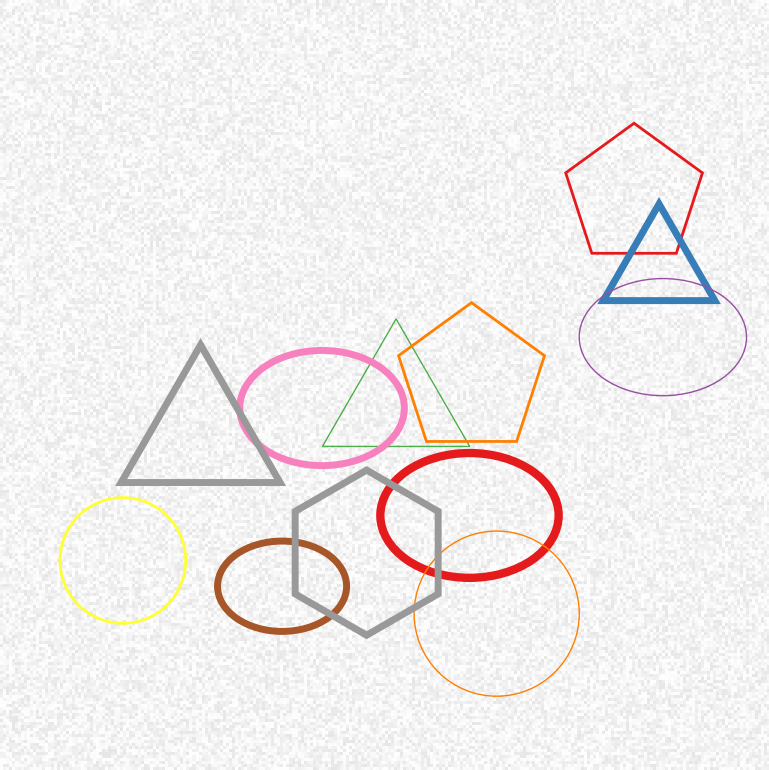[{"shape": "oval", "thickness": 3, "radius": 0.58, "center": [0.61, 0.331]}, {"shape": "pentagon", "thickness": 1, "radius": 0.47, "center": [0.823, 0.747]}, {"shape": "triangle", "thickness": 2.5, "radius": 0.42, "center": [0.856, 0.651]}, {"shape": "triangle", "thickness": 0.5, "radius": 0.55, "center": [0.514, 0.475]}, {"shape": "oval", "thickness": 0.5, "radius": 0.54, "center": [0.861, 0.562]}, {"shape": "pentagon", "thickness": 1, "radius": 0.5, "center": [0.612, 0.507]}, {"shape": "circle", "thickness": 0.5, "radius": 0.54, "center": [0.645, 0.203]}, {"shape": "circle", "thickness": 1, "radius": 0.41, "center": [0.16, 0.272]}, {"shape": "oval", "thickness": 2.5, "radius": 0.42, "center": [0.366, 0.239]}, {"shape": "oval", "thickness": 2.5, "radius": 0.53, "center": [0.418, 0.47]}, {"shape": "triangle", "thickness": 2.5, "radius": 0.6, "center": [0.261, 0.433]}, {"shape": "hexagon", "thickness": 2.5, "radius": 0.54, "center": [0.476, 0.282]}]